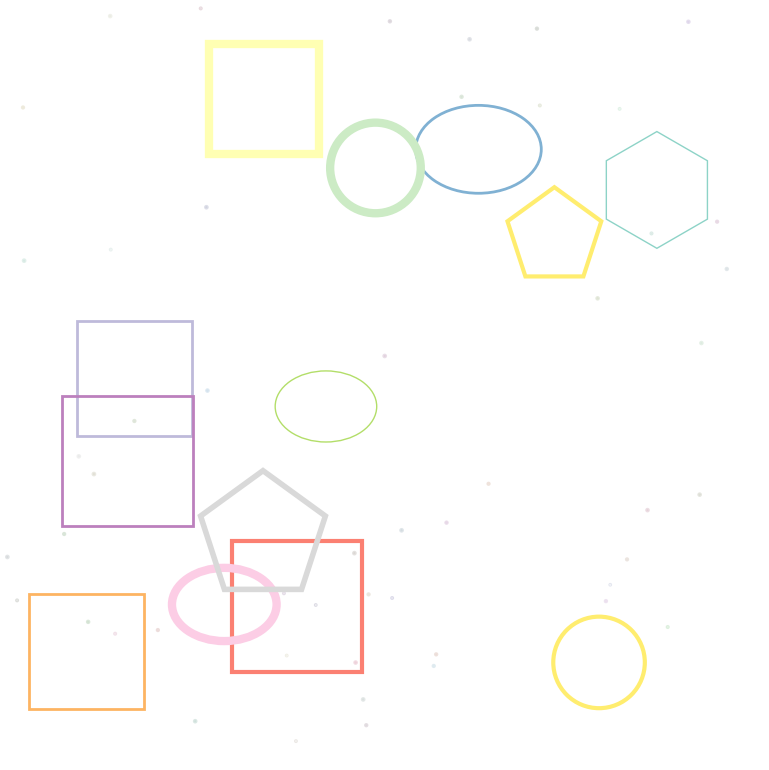[{"shape": "hexagon", "thickness": 0.5, "radius": 0.38, "center": [0.853, 0.753]}, {"shape": "square", "thickness": 3, "radius": 0.36, "center": [0.342, 0.872]}, {"shape": "square", "thickness": 1, "radius": 0.37, "center": [0.175, 0.509]}, {"shape": "square", "thickness": 1.5, "radius": 0.42, "center": [0.385, 0.212]}, {"shape": "oval", "thickness": 1, "radius": 0.41, "center": [0.621, 0.806]}, {"shape": "square", "thickness": 1, "radius": 0.37, "center": [0.112, 0.154]}, {"shape": "oval", "thickness": 0.5, "radius": 0.33, "center": [0.423, 0.472]}, {"shape": "oval", "thickness": 3, "radius": 0.34, "center": [0.291, 0.215]}, {"shape": "pentagon", "thickness": 2, "radius": 0.43, "center": [0.342, 0.304]}, {"shape": "square", "thickness": 1, "radius": 0.42, "center": [0.165, 0.401]}, {"shape": "circle", "thickness": 3, "radius": 0.29, "center": [0.488, 0.782]}, {"shape": "pentagon", "thickness": 1.5, "radius": 0.32, "center": [0.72, 0.693]}, {"shape": "circle", "thickness": 1.5, "radius": 0.3, "center": [0.778, 0.14]}]